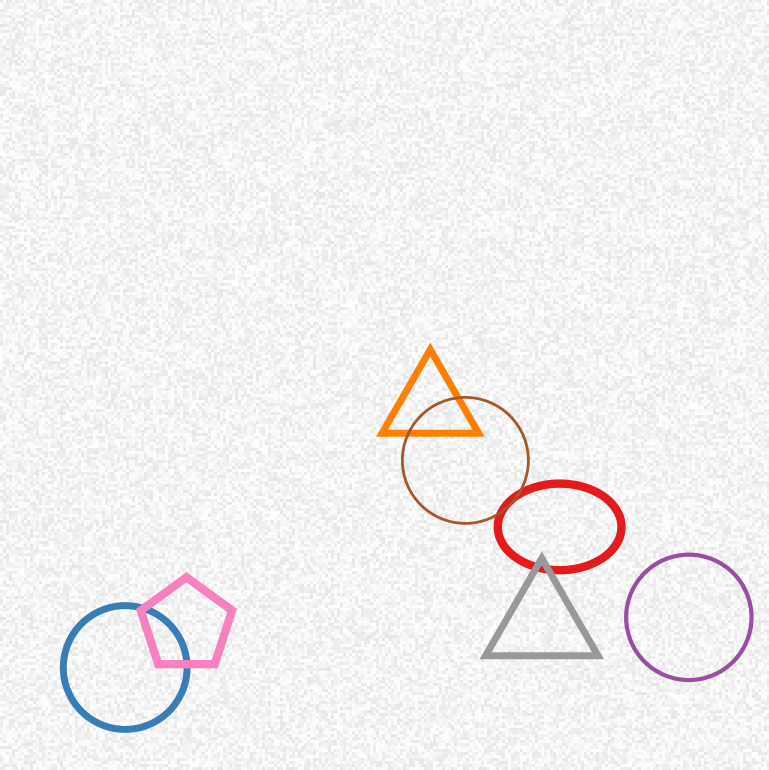[{"shape": "oval", "thickness": 3, "radius": 0.4, "center": [0.727, 0.316]}, {"shape": "circle", "thickness": 2.5, "radius": 0.4, "center": [0.163, 0.133]}, {"shape": "circle", "thickness": 1.5, "radius": 0.41, "center": [0.895, 0.198]}, {"shape": "triangle", "thickness": 2.5, "radius": 0.36, "center": [0.559, 0.474]}, {"shape": "circle", "thickness": 1, "radius": 0.41, "center": [0.604, 0.402]}, {"shape": "pentagon", "thickness": 3, "radius": 0.31, "center": [0.242, 0.188]}, {"shape": "triangle", "thickness": 2.5, "radius": 0.42, "center": [0.704, 0.191]}]